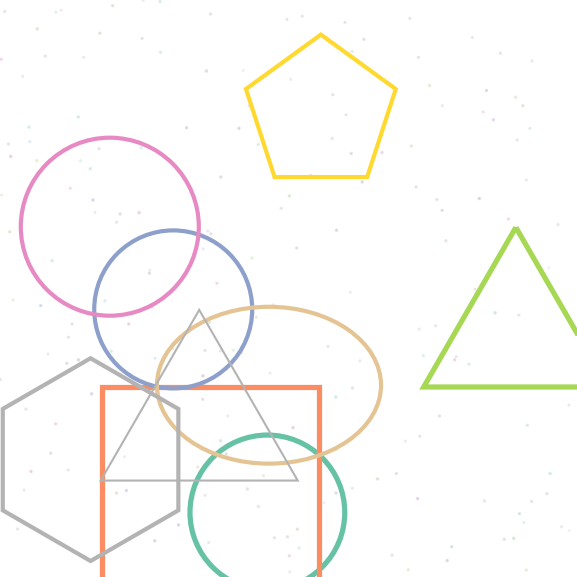[{"shape": "circle", "thickness": 2.5, "radius": 0.67, "center": [0.463, 0.112]}, {"shape": "square", "thickness": 2.5, "radius": 0.94, "center": [0.364, 0.14]}, {"shape": "circle", "thickness": 2, "radius": 0.68, "center": [0.3, 0.463]}, {"shape": "circle", "thickness": 2, "radius": 0.77, "center": [0.19, 0.607]}, {"shape": "triangle", "thickness": 2.5, "radius": 0.92, "center": [0.893, 0.421]}, {"shape": "pentagon", "thickness": 2, "radius": 0.68, "center": [0.556, 0.803]}, {"shape": "oval", "thickness": 2, "radius": 0.97, "center": [0.466, 0.332]}, {"shape": "triangle", "thickness": 1, "radius": 0.98, "center": [0.345, 0.265]}, {"shape": "hexagon", "thickness": 2, "radius": 0.88, "center": [0.157, 0.203]}]